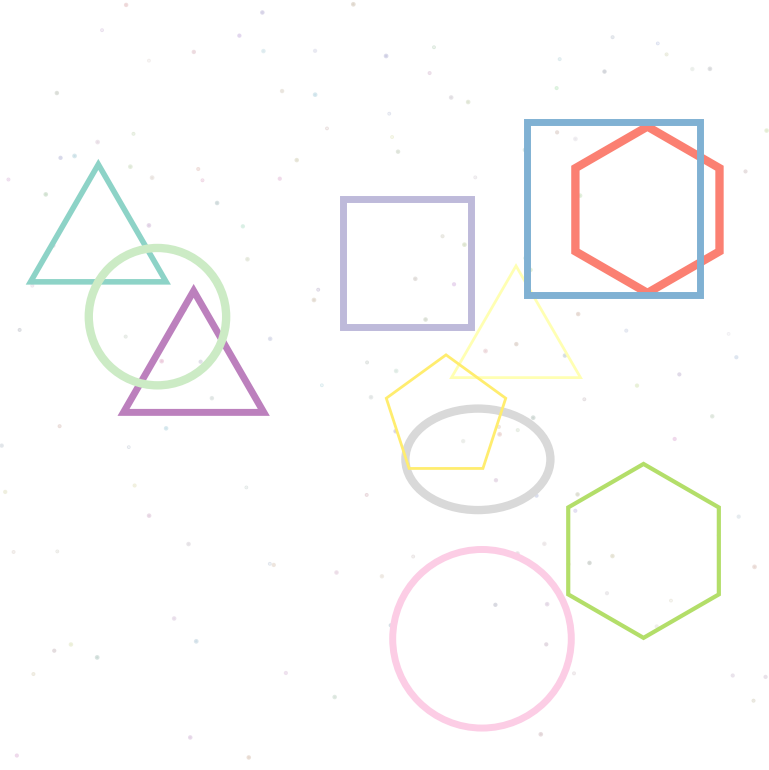[{"shape": "triangle", "thickness": 2, "radius": 0.51, "center": [0.128, 0.685]}, {"shape": "triangle", "thickness": 1, "radius": 0.48, "center": [0.67, 0.558]}, {"shape": "square", "thickness": 2.5, "radius": 0.42, "center": [0.528, 0.659]}, {"shape": "hexagon", "thickness": 3, "radius": 0.54, "center": [0.841, 0.728]}, {"shape": "square", "thickness": 2.5, "radius": 0.56, "center": [0.797, 0.729]}, {"shape": "hexagon", "thickness": 1.5, "radius": 0.56, "center": [0.836, 0.285]}, {"shape": "circle", "thickness": 2.5, "radius": 0.58, "center": [0.626, 0.17]}, {"shape": "oval", "thickness": 3, "radius": 0.47, "center": [0.621, 0.403]}, {"shape": "triangle", "thickness": 2.5, "radius": 0.53, "center": [0.252, 0.517]}, {"shape": "circle", "thickness": 3, "radius": 0.45, "center": [0.205, 0.589]}, {"shape": "pentagon", "thickness": 1, "radius": 0.41, "center": [0.579, 0.458]}]